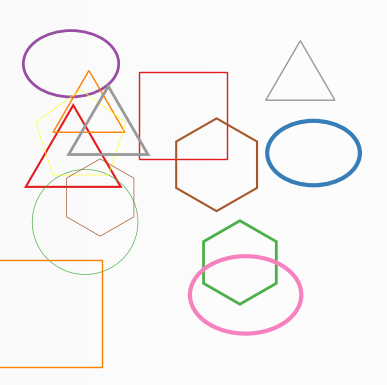[{"shape": "square", "thickness": 1, "radius": 0.57, "center": [0.472, 0.7]}, {"shape": "triangle", "thickness": 1.5, "radius": 0.71, "center": [0.189, 0.585]}, {"shape": "oval", "thickness": 3, "radius": 0.6, "center": [0.809, 0.602]}, {"shape": "hexagon", "thickness": 2, "radius": 0.54, "center": [0.619, 0.318]}, {"shape": "circle", "thickness": 0.5, "radius": 0.68, "center": [0.22, 0.423]}, {"shape": "oval", "thickness": 2, "radius": 0.62, "center": [0.183, 0.834]}, {"shape": "triangle", "thickness": 1, "radius": 0.53, "center": [0.23, 0.71]}, {"shape": "square", "thickness": 1, "radius": 0.7, "center": [0.124, 0.186]}, {"shape": "pentagon", "thickness": 0.5, "radius": 0.61, "center": [0.208, 0.644]}, {"shape": "hexagon", "thickness": 0.5, "radius": 0.5, "center": [0.259, 0.487]}, {"shape": "hexagon", "thickness": 1.5, "radius": 0.6, "center": [0.559, 0.572]}, {"shape": "oval", "thickness": 3, "radius": 0.72, "center": [0.634, 0.234]}, {"shape": "triangle", "thickness": 1, "radius": 0.52, "center": [0.775, 0.791]}, {"shape": "triangle", "thickness": 2, "radius": 0.59, "center": [0.28, 0.658]}]